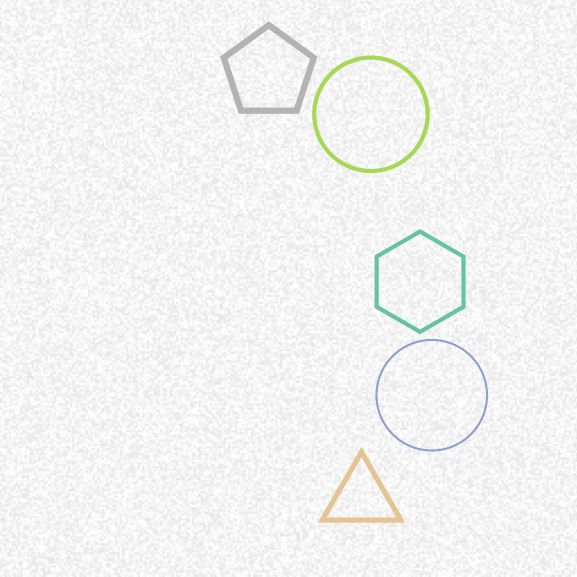[{"shape": "hexagon", "thickness": 2, "radius": 0.43, "center": [0.727, 0.511]}, {"shape": "circle", "thickness": 1, "radius": 0.48, "center": [0.748, 0.315]}, {"shape": "circle", "thickness": 2, "radius": 0.49, "center": [0.642, 0.801]}, {"shape": "triangle", "thickness": 2.5, "radius": 0.39, "center": [0.626, 0.138]}, {"shape": "pentagon", "thickness": 3, "radius": 0.41, "center": [0.465, 0.874]}]